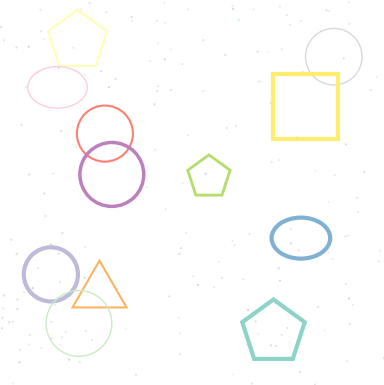[{"shape": "pentagon", "thickness": 3, "radius": 0.43, "center": [0.71, 0.137]}, {"shape": "pentagon", "thickness": 1.5, "radius": 0.4, "center": [0.201, 0.894]}, {"shape": "circle", "thickness": 3, "radius": 0.35, "center": [0.132, 0.287]}, {"shape": "circle", "thickness": 1.5, "radius": 0.36, "center": [0.272, 0.653]}, {"shape": "oval", "thickness": 3, "radius": 0.38, "center": [0.782, 0.382]}, {"shape": "triangle", "thickness": 1.5, "radius": 0.41, "center": [0.258, 0.242]}, {"shape": "pentagon", "thickness": 2, "radius": 0.29, "center": [0.543, 0.54]}, {"shape": "oval", "thickness": 1, "radius": 0.39, "center": [0.149, 0.773]}, {"shape": "circle", "thickness": 1, "radius": 0.37, "center": [0.867, 0.853]}, {"shape": "circle", "thickness": 2.5, "radius": 0.41, "center": [0.29, 0.547]}, {"shape": "circle", "thickness": 1, "radius": 0.43, "center": [0.205, 0.16]}, {"shape": "square", "thickness": 3, "radius": 0.42, "center": [0.793, 0.724]}]